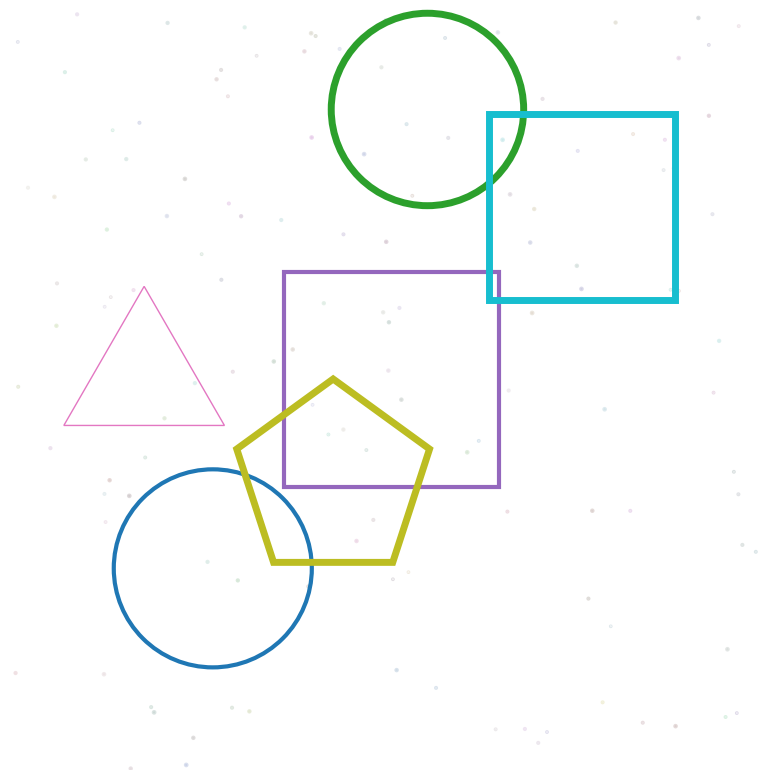[{"shape": "circle", "thickness": 1.5, "radius": 0.64, "center": [0.276, 0.262]}, {"shape": "circle", "thickness": 2.5, "radius": 0.62, "center": [0.555, 0.858]}, {"shape": "square", "thickness": 1.5, "radius": 0.7, "center": [0.508, 0.507]}, {"shape": "triangle", "thickness": 0.5, "radius": 0.6, "center": [0.187, 0.508]}, {"shape": "pentagon", "thickness": 2.5, "radius": 0.66, "center": [0.433, 0.376]}, {"shape": "square", "thickness": 2.5, "radius": 0.6, "center": [0.756, 0.731]}]